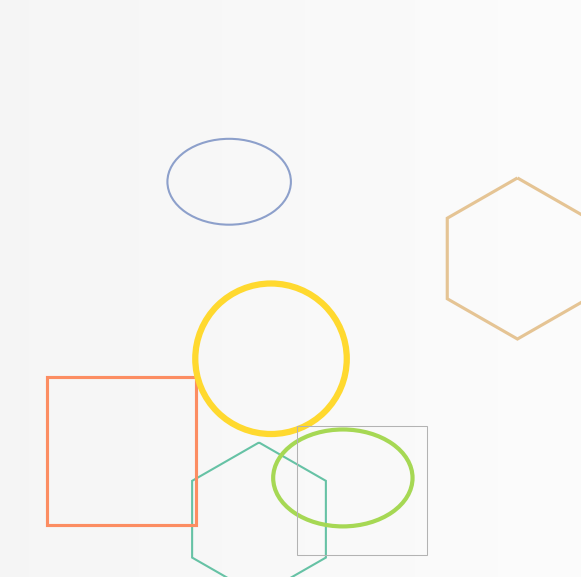[{"shape": "hexagon", "thickness": 1, "radius": 0.66, "center": [0.446, 0.1]}, {"shape": "square", "thickness": 1.5, "radius": 0.64, "center": [0.209, 0.218]}, {"shape": "oval", "thickness": 1, "radius": 0.53, "center": [0.394, 0.684]}, {"shape": "oval", "thickness": 2, "radius": 0.6, "center": [0.59, 0.172]}, {"shape": "circle", "thickness": 3, "radius": 0.65, "center": [0.466, 0.378]}, {"shape": "hexagon", "thickness": 1.5, "radius": 0.7, "center": [0.89, 0.552]}, {"shape": "square", "thickness": 0.5, "radius": 0.56, "center": [0.624, 0.15]}]